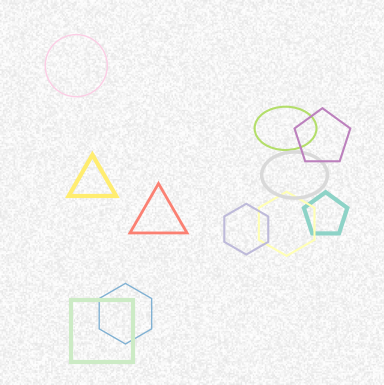[{"shape": "pentagon", "thickness": 3, "radius": 0.3, "center": [0.846, 0.442]}, {"shape": "hexagon", "thickness": 1.5, "radius": 0.42, "center": [0.745, 0.419]}, {"shape": "hexagon", "thickness": 1.5, "radius": 0.33, "center": [0.64, 0.405]}, {"shape": "triangle", "thickness": 2, "radius": 0.43, "center": [0.412, 0.438]}, {"shape": "hexagon", "thickness": 1, "radius": 0.39, "center": [0.326, 0.185]}, {"shape": "oval", "thickness": 1.5, "radius": 0.4, "center": [0.742, 0.667]}, {"shape": "circle", "thickness": 1, "radius": 0.4, "center": [0.198, 0.829]}, {"shape": "oval", "thickness": 2.5, "radius": 0.43, "center": [0.765, 0.545]}, {"shape": "pentagon", "thickness": 1.5, "radius": 0.38, "center": [0.837, 0.643]}, {"shape": "square", "thickness": 3, "radius": 0.4, "center": [0.265, 0.14]}, {"shape": "triangle", "thickness": 3, "radius": 0.36, "center": [0.24, 0.527]}]